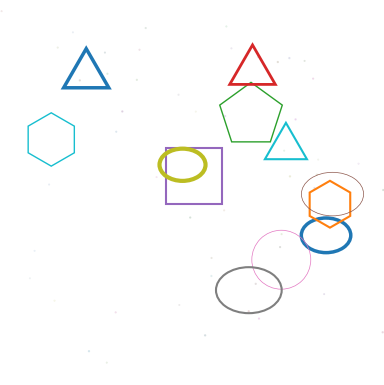[{"shape": "oval", "thickness": 2.5, "radius": 0.32, "center": [0.847, 0.389]}, {"shape": "triangle", "thickness": 2.5, "radius": 0.34, "center": [0.224, 0.806]}, {"shape": "hexagon", "thickness": 1.5, "radius": 0.3, "center": [0.857, 0.47]}, {"shape": "pentagon", "thickness": 1, "radius": 0.43, "center": [0.652, 0.701]}, {"shape": "triangle", "thickness": 2, "radius": 0.34, "center": [0.656, 0.815]}, {"shape": "square", "thickness": 1.5, "radius": 0.36, "center": [0.504, 0.543]}, {"shape": "oval", "thickness": 0.5, "radius": 0.4, "center": [0.864, 0.496]}, {"shape": "circle", "thickness": 0.5, "radius": 0.38, "center": [0.731, 0.325]}, {"shape": "oval", "thickness": 1.5, "radius": 0.43, "center": [0.646, 0.246]}, {"shape": "oval", "thickness": 3, "radius": 0.3, "center": [0.474, 0.572]}, {"shape": "triangle", "thickness": 1.5, "radius": 0.32, "center": [0.743, 0.618]}, {"shape": "hexagon", "thickness": 1, "radius": 0.35, "center": [0.133, 0.638]}]